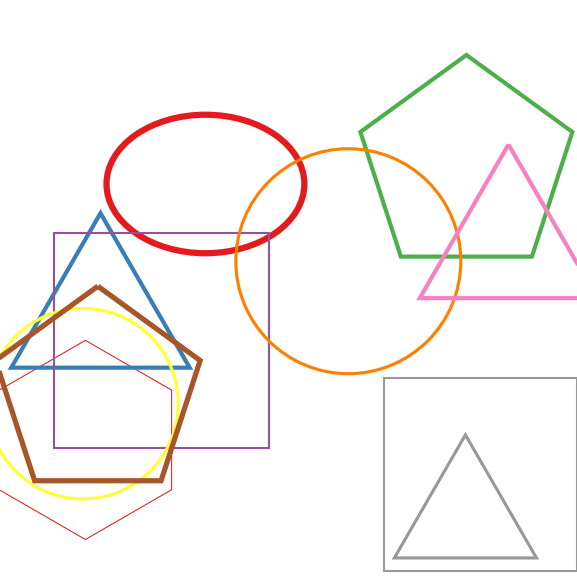[{"shape": "oval", "thickness": 3, "radius": 0.86, "center": [0.356, 0.681]}, {"shape": "hexagon", "thickness": 0.5, "radius": 0.86, "center": [0.148, 0.237]}, {"shape": "triangle", "thickness": 2, "radius": 0.89, "center": [0.174, 0.452]}, {"shape": "pentagon", "thickness": 2, "radius": 0.96, "center": [0.808, 0.711]}, {"shape": "square", "thickness": 1, "radius": 0.93, "center": [0.28, 0.41]}, {"shape": "circle", "thickness": 1.5, "radius": 0.97, "center": [0.603, 0.547]}, {"shape": "circle", "thickness": 1.5, "radius": 0.82, "center": [0.144, 0.3]}, {"shape": "pentagon", "thickness": 2.5, "radius": 0.93, "center": [0.169, 0.317]}, {"shape": "triangle", "thickness": 2, "radius": 0.89, "center": [0.881, 0.571]}, {"shape": "square", "thickness": 1, "radius": 0.83, "center": [0.832, 0.177]}, {"shape": "triangle", "thickness": 1.5, "radius": 0.71, "center": [0.806, 0.104]}]